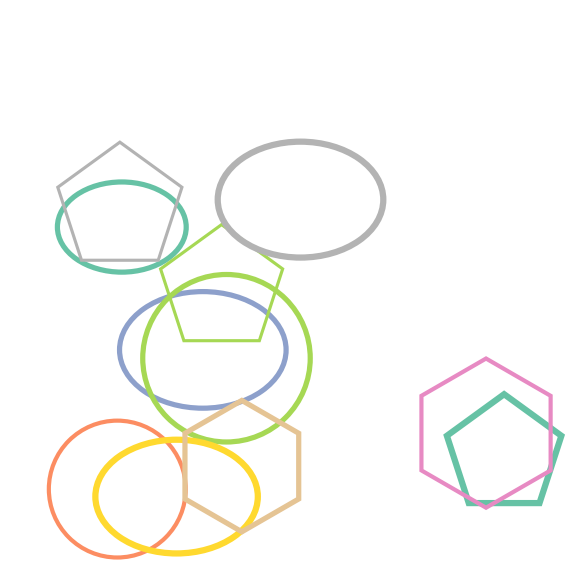[{"shape": "pentagon", "thickness": 3, "radius": 0.52, "center": [0.873, 0.212]}, {"shape": "oval", "thickness": 2.5, "radius": 0.56, "center": [0.211, 0.606]}, {"shape": "circle", "thickness": 2, "radius": 0.59, "center": [0.203, 0.152]}, {"shape": "oval", "thickness": 2.5, "radius": 0.72, "center": [0.351, 0.393]}, {"shape": "hexagon", "thickness": 2, "radius": 0.65, "center": [0.842, 0.249]}, {"shape": "pentagon", "thickness": 1.5, "radius": 0.56, "center": [0.384, 0.499]}, {"shape": "circle", "thickness": 2.5, "radius": 0.73, "center": [0.392, 0.379]}, {"shape": "oval", "thickness": 3, "radius": 0.7, "center": [0.306, 0.139]}, {"shape": "hexagon", "thickness": 2.5, "radius": 0.57, "center": [0.419, 0.192]}, {"shape": "oval", "thickness": 3, "radius": 0.72, "center": [0.52, 0.653]}, {"shape": "pentagon", "thickness": 1.5, "radius": 0.57, "center": [0.208, 0.64]}]